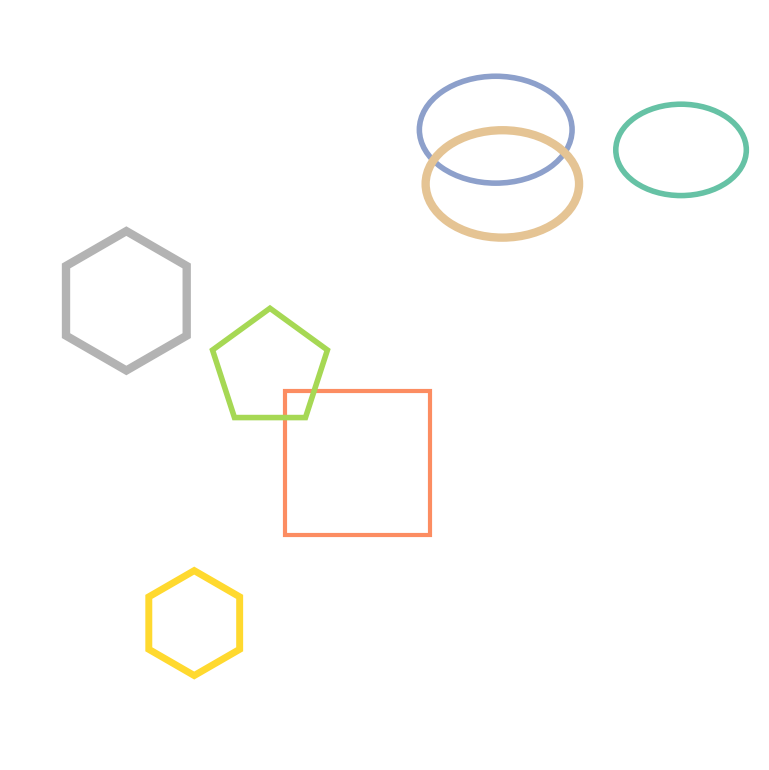[{"shape": "oval", "thickness": 2, "radius": 0.42, "center": [0.884, 0.805]}, {"shape": "square", "thickness": 1.5, "radius": 0.47, "center": [0.464, 0.399]}, {"shape": "oval", "thickness": 2, "radius": 0.5, "center": [0.644, 0.832]}, {"shape": "pentagon", "thickness": 2, "radius": 0.39, "center": [0.351, 0.521]}, {"shape": "hexagon", "thickness": 2.5, "radius": 0.34, "center": [0.252, 0.191]}, {"shape": "oval", "thickness": 3, "radius": 0.5, "center": [0.652, 0.761]}, {"shape": "hexagon", "thickness": 3, "radius": 0.45, "center": [0.164, 0.609]}]